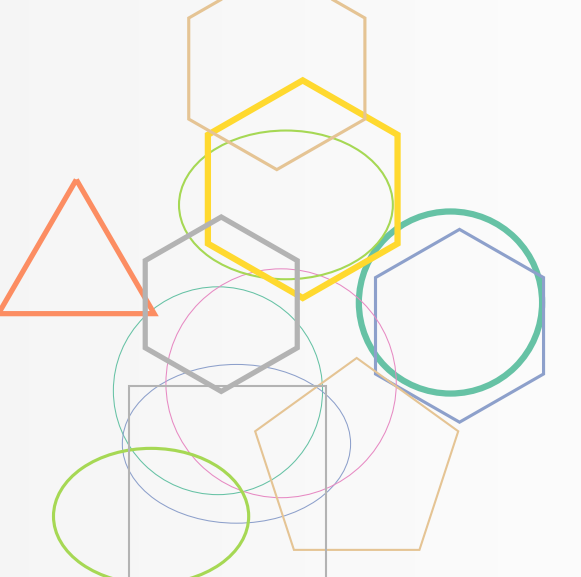[{"shape": "circle", "thickness": 3, "radius": 0.79, "center": [0.775, 0.475]}, {"shape": "circle", "thickness": 0.5, "radius": 0.9, "center": [0.375, 0.323]}, {"shape": "triangle", "thickness": 2.5, "radius": 0.77, "center": [0.131, 0.533]}, {"shape": "oval", "thickness": 0.5, "radius": 0.98, "center": [0.407, 0.231]}, {"shape": "hexagon", "thickness": 1.5, "radius": 0.83, "center": [0.791, 0.435]}, {"shape": "circle", "thickness": 0.5, "radius": 0.99, "center": [0.484, 0.335]}, {"shape": "oval", "thickness": 1.5, "radius": 0.84, "center": [0.26, 0.105]}, {"shape": "oval", "thickness": 1, "radius": 0.92, "center": [0.492, 0.644]}, {"shape": "hexagon", "thickness": 3, "radius": 0.94, "center": [0.521, 0.672]}, {"shape": "pentagon", "thickness": 1, "radius": 0.92, "center": [0.614, 0.196]}, {"shape": "hexagon", "thickness": 1.5, "radius": 0.87, "center": [0.476, 0.88]}, {"shape": "hexagon", "thickness": 2.5, "radius": 0.76, "center": [0.381, 0.472]}, {"shape": "square", "thickness": 1, "radius": 0.85, "center": [0.391, 0.161]}]